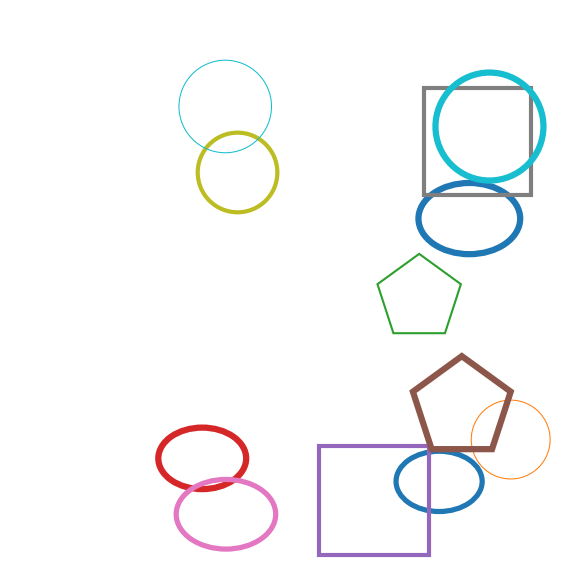[{"shape": "oval", "thickness": 3, "radius": 0.44, "center": [0.813, 0.621]}, {"shape": "oval", "thickness": 2.5, "radius": 0.37, "center": [0.76, 0.166]}, {"shape": "circle", "thickness": 0.5, "radius": 0.34, "center": [0.884, 0.238]}, {"shape": "pentagon", "thickness": 1, "radius": 0.38, "center": [0.726, 0.484]}, {"shape": "oval", "thickness": 3, "radius": 0.38, "center": [0.35, 0.205]}, {"shape": "square", "thickness": 2, "radius": 0.47, "center": [0.647, 0.133]}, {"shape": "pentagon", "thickness": 3, "radius": 0.45, "center": [0.8, 0.293]}, {"shape": "oval", "thickness": 2.5, "radius": 0.43, "center": [0.391, 0.109]}, {"shape": "square", "thickness": 2, "radius": 0.46, "center": [0.826, 0.754]}, {"shape": "circle", "thickness": 2, "radius": 0.34, "center": [0.411, 0.7]}, {"shape": "circle", "thickness": 0.5, "radius": 0.4, "center": [0.39, 0.815]}, {"shape": "circle", "thickness": 3, "radius": 0.47, "center": [0.848, 0.78]}]